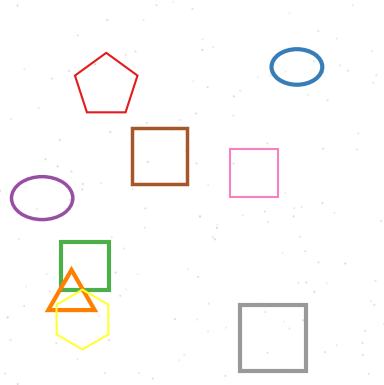[{"shape": "pentagon", "thickness": 1.5, "radius": 0.43, "center": [0.276, 0.777]}, {"shape": "oval", "thickness": 3, "radius": 0.33, "center": [0.771, 0.826]}, {"shape": "square", "thickness": 3, "radius": 0.31, "center": [0.221, 0.31]}, {"shape": "oval", "thickness": 2.5, "radius": 0.4, "center": [0.109, 0.485]}, {"shape": "triangle", "thickness": 3, "radius": 0.35, "center": [0.186, 0.229]}, {"shape": "hexagon", "thickness": 1.5, "radius": 0.39, "center": [0.214, 0.17]}, {"shape": "square", "thickness": 2.5, "radius": 0.36, "center": [0.414, 0.595]}, {"shape": "square", "thickness": 1.5, "radius": 0.31, "center": [0.66, 0.55]}, {"shape": "square", "thickness": 3, "radius": 0.43, "center": [0.709, 0.123]}]